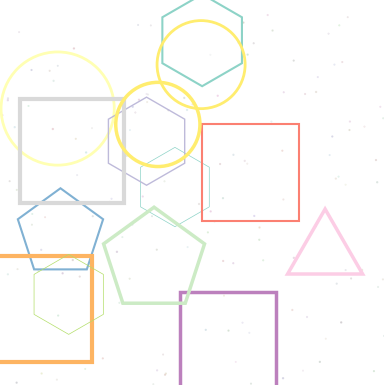[{"shape": "hexagon", "thickness": 1.5, "radius": 0.6, "center": [0.525, 0.895]}, {"shape": "hexagon", "thickness": 0.5, "radius": 0.52, "center": [0.454, 0.514]}, {"shape": "circle", "thickness": 2, "radius": 0.74, "center": [0.15, 0.718]}, {"shape": "hexagon", "thickness": 1, "radius": 0.57, "center": [0.381, 0.633]}, {"shape": "square", "thickness": 1.5, "radius": 0.63, "center": [0.65, 0.553]}, {"shape": "pentagon", "thickness": 1.5, "radius": 0.58, "center": [0.157, 0.395]}, {"shape": "square", "thickness": 3, "radius": 0.69, "center": [0.102, 0.196]}, {"shape": "hexagon", "thickness": 0.5, "radius": 0.52, "center": [0.178, 0.235]}, {"shape": "triangle", "thickness": 2.5, "radius": 0.56, "center": [0.844, 0.345]}, {"shape": "square", "thickness": 3, "radius": 0.67, "center": [0.188, 0.608]}, {"shape": "square", "thickness": 2.5, "radius": 0.62, "center": [0.592, 0.118]}, {"shape": "pentagon", "thickness": 2.5, "radius": 0.69, "center": [0.4, 0.324]}, {"shape": "circle", "thickness": 2, "radius": 0.57, "center": [0.522, 0.832]}, {"shape": "circle", "thickness": 2.5, "radius": 0.55, "center": [0.41, 0.677]}]